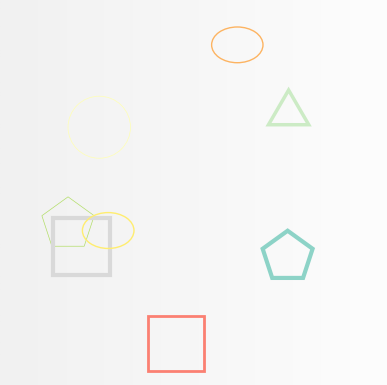[{"shape": "pentagon", "thickness": 3, "radius": 0.34, "center": [0.742, 0.333]}, {"shape": "circle", "thickness": 0.5, "radius": 0.4, "center": [0.256, 0.67]}, {"shape": "square", "thickness": 2, "radius": 0.36, "center": [0.455, 0.107]}, {"shape": "oval", "thickness": 1, "radius": 0.33, "center": [0.612, 0.884]}, {"shape": "pentagon", "thickness": 0.5, "radius": 0.35, "center": [0.176, 0.418]}, {"shape": "square", "thickness": 3, "radius": 0.37, "center": [0.21, 0.359]}, {"shape": "triangle", "thickness": 2.5, "radius": 0.3, "center": [0.745, 0.706]}, {"shape": "oval", "thickness": 1, "radius": 0.33, "center": [0.279, 0.401]}]